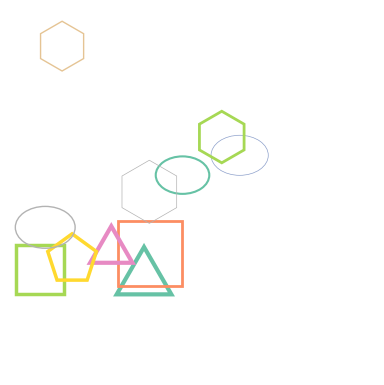[{"shape": "triangle", "thickness": 3, "radius": 0.41, "center": [0.374, 0.276]}, {"shape": "oval", "thickness": 1.5, "radius": 0.35, "center": [0.474, 0.545]}, {"shape": "square", "thickness": 2, "radius": 0.42, "center": [0.39, 0.341]}, {"shape": "oval", "thickness": 0.5, "radius": 0.37, "center": [0.623, 0.597]}, {"shape": "triangle", "thickness": 3, "radius": 0.32, "center": [0.289, 0.349]}, {"shape": "square", "thickness": 2.5, "radius": 0.31, "center": [0.104, 0.3]}, {"shape": "hexagon", "thickness": 2, "radius": 0.33, "center": [0.576, 0.644]}, {"shape": "pentagon", "thickness": 2.5, "radius": 0.33, "center": [0.187, 0.326]}, {"shape": "hexagon", "thickness": 1, "radius": 0.32, "center": [0.161, 0.88]}, {"shape": "oval", "thickness": 1, "radius": 0.39, "center": [0.117, 0.41]}, {"shape": "hexagon", "thickness": 0.5, "radius": 0.41, "center": [0.388, 0.502]}]